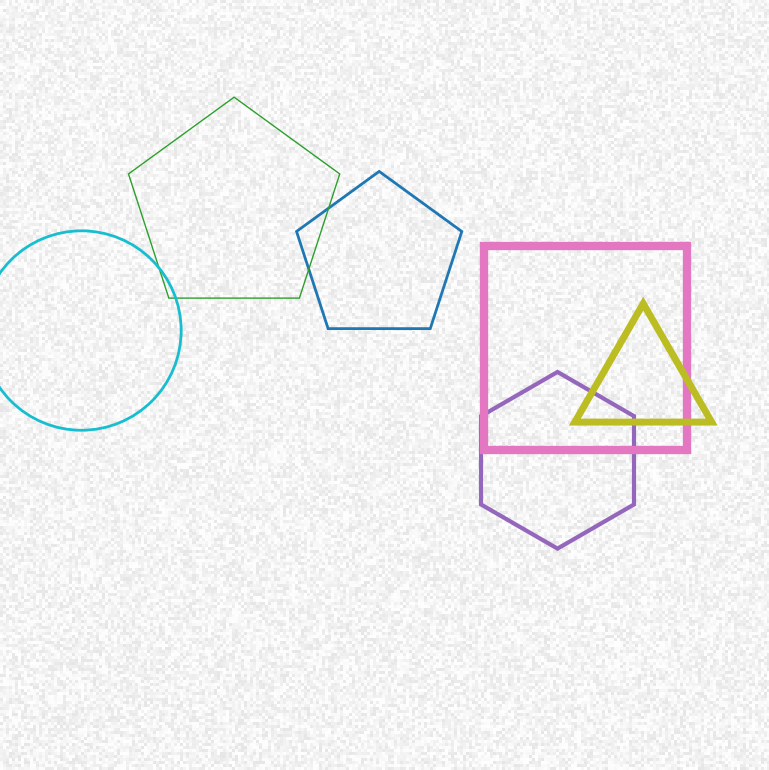[{"shape": "pentagon", "thickness": 1, "radius": 0.56, "center": [0.492, 0.665]}, {"shape": "pentagon", "thickness": 0.5, "radius": 0.72, "center": [0.304, 0.73]}, {"shape": "hexagon", "thickness": 1.5, "radius": 0.57, "center": [0.724, 0.402]}, {"shape": "square", "thickness": 3, "radius": 0.66, "center": [0.76, 0.548]}, {"shape": "triangle", "thickness": 2.5, "radius": 0.51, "center": [0.835, 0.503]}, {"shape": "circle", "thickness": 1, "radius": 0.65, "center": [0.106, 0.571]}]